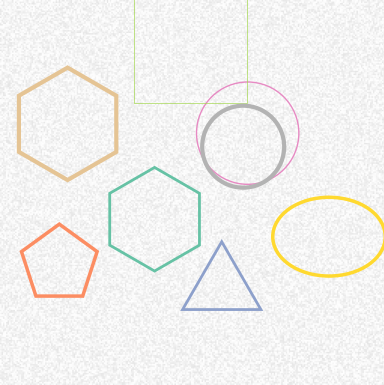[{"shape": "hexagon", "thickness": 2, "radius": 0.67, "center": [0.402, 0.431]}, {"shape": "pentagon", "thickness": 2.5, "radius": 0.52, "center": [0.154, 0.315]}, {"shape": "triangle", "thickness": 2, "radius": 0.59, "center": [0.576, 0.255]}, {"shape": "circle", "thickness": 1, "radius": 0.66, "center": [0.643, 0.654]}, {"shape": "square", "thickness": 0.5, "radius": 0.73, "center": [0.495, 0.88]}, {"shape": "oval", "thickness": 2.5, "radius": 0.73, "center": [0.855, 0.385]}, {"shape": "hexagon", "thickness": 3, "radius": 0.73, "center": [0.176, 0.678]}, {"shape": "circle", "thickness": 3, "radius": 0.53, "center": [0.632, 0.619]}]